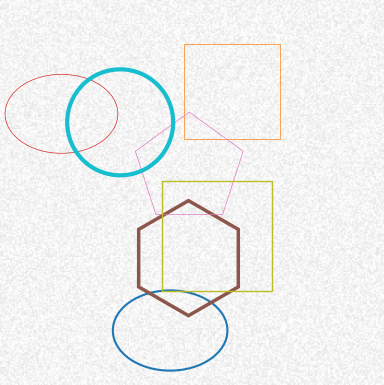[{"shape": "oval", "thickness": 1.5, "radius": 0.74, "center": [0.442, 0.142]}, {"shape": "square", "thickness": 0.5, "radius": 0.62, "center": [0.602, 0.762]}, {"shape": "oval", "thickness": 0.5, "radius": 0.73, "center": [0.16, 0.704]}, {"shape": "hexagon", "thickness": 2.5, "radius": 0.75, "center": [0.49, 0.33]}, {"shape": "pentagon", "thickness": 0.5, "radius": 0.74, "center": [0.492, 0.562]}, {"shape": "square", "thickness": 1, "radius": 0.72, "center": [0.564, 0.388]}, {"shape": "circle", "thickness": 3, "radius": 0.69, "center": [0.312, 0.682]}]